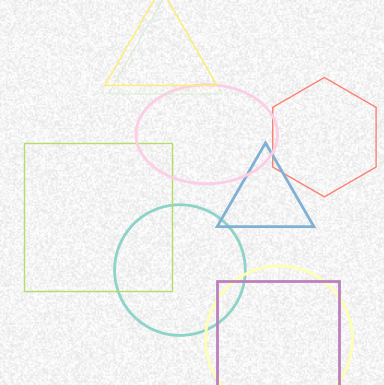[{"shape": "circle", "thickness": 2, "radius": 0.85, "center": [0.467, 0.299]}, {"shape": "circle", "thickness": 2, "radius": 0.95, "center": [0.725, 0.119]}, {"shape": "hexagon", "thickness": 1, "radius": 0.78, "center": [0.843, 0.644]}, {"shape": "triangle", "thickness": 2, "radius": 0.73, "center": [0.69, 0.484]}, {"shape": "square", "thickness": 1, "radius": 0.96, "center": [0.255, 0.437]}, {"shape": "oval", "thickness": 2, "radius": 0.92, "center": [0.537, 0.651]}, {"shape": "square", "thickness": 2, "radius": 0.79, "center": [0.722, 0.112]}, {"shape": "triangle", "thickness": 0.5, "radius": 0.85, "center": [0.429, 0.841]}, {"shape": "triangle", "thickness": 1, "radius": 0.84, "center": [0.418, 0.862]}]